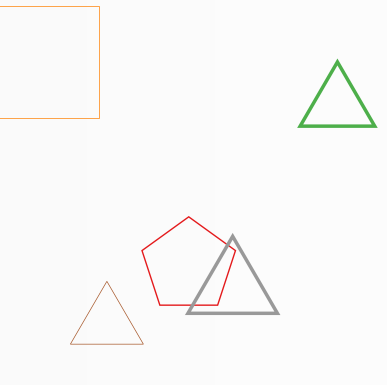[{"shape": "pentagon", "thickness": 1, "radius": 0.63, "center": [0.487, 0.31]}, {"shape": "triangle", "thickness": 2.5, "radius": 0.56, "center": [0.871, 0.728]}, {"shape": "square", "thickness": 0.5, "radius": 0.73, "center": [0.109, 0.838]}, {"shape": "triangle", "thickness": 0.5, "radius": 0.54, "center": [0.276, 0.16]}, {"shape": "triangle", "thickness": 2.5, "radius": 0.67, "center": [0.6, 0.253]}]